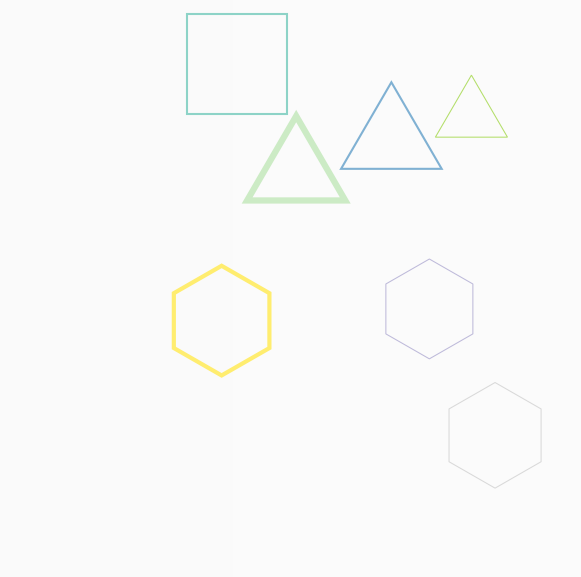[{"shape": "square", "thickness": 1, "radius": 0.43, "center": [0.408, 0.888]}, {"shape": "hexagon", "thickness": 0.5, "radius": 0.43, "center": [0.739, 0.464]}, {"shape": "triangle", "thickness": 1, "radius": 0.5, "center": [0.673, 0.757]}, {"shape": "triangle", "thickness": 0.5, "radius": 0.36, "center": [0.811, 0.797]}, {"shape": "hexagon", "thickness": 0.5, "radius": 0.46, "center": [0.852, 0.245]}, {"shape": "triangle", "thickness": 3, "radius": 0.49, "center": [0.51, 0.701]}, {"shape": "hexagon", "thickness": 2, "radius": 0.47, "center": [0.381, 0.444]}]